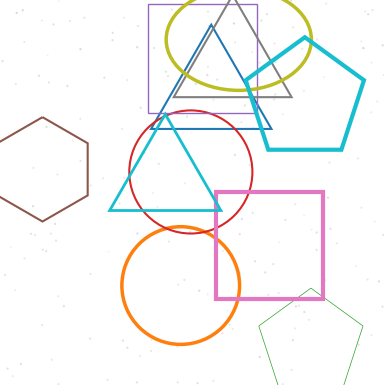[{"shape": "triangle", "thickness": 1.5, "radius": 0.9, "center": [0.549, 0.755]}, {"shape": "circle", "thickness": 2.5, "radius": 0.76, "center": [0.469, 0.258]}, {"shape": "pentagon", "thickness": 0.5, "radius": 0.71, "center": [0.808, 0.109]}, {"shape": "circle", "thickness": 1.5, "radius": 0.8, "center": [0.496, 0.553]}, {"shape": "square", "thickness": 1, "radius": 0.71, "center": [0.525, 0.847]}, {"shape": "hexagon", "thickness": 1.5, "radius": 0.68, "center": [0.11, 0.56]}, {"shape": "square", "thickness": 3, "radius": 0.69, "center": [0.7, 0.362]}, {"shape": "triangle", "thickness": 1.5, "radius": 0.88, "center": [0.604, 0.836]}, {"shape": "oval", "thickness": 2.5, "radius": 0.94, "center": [0.62, 0.897]}, {"shape": "pentagon", "thickness": 3, "radius": 0.81, "center": [0.792, 0.742]}, {"shape": "triangle", "thickness": 2, "radius": 0.83, "center": [0.429, 0.537]}]